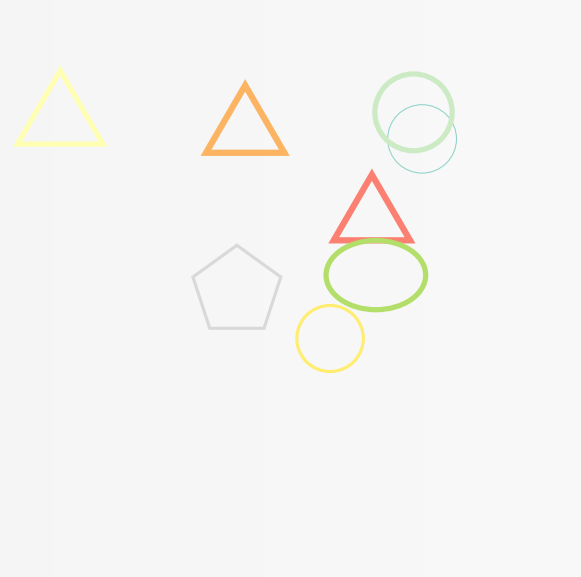[{"shape": "circle", "thickness": 0.5, "radius": 0.3, "center": [0.726, 0.759]}, {"shape": "triangle", "thickness": 2.5, "radius": 0.42, "center": [0.104, 0.792]}, {"shape": "triangle", "thickness": 3, "radius": 0.38, "center": [0.64, 0.621]}, {"shape": "triangle", "thickness": 3, "radius": 0.39, "center": [0.422, 0.774]}, {"shape": "oval", "thickness": 2.5, "radius": 0.43, "center": [0.647, 0.523]}, {"shape": "pentagon", "thickness": 1.5, "radius": 0.4, "center": [0.408, 0.495]}, {"shape": "circle", "thickness": 2.5, "radius": 0.33, "center": [0.711, 0.805]}, {"shape": "circle", "thickness": 1.5, "radius": 0.29, "center": [0.568, 0.413]}]